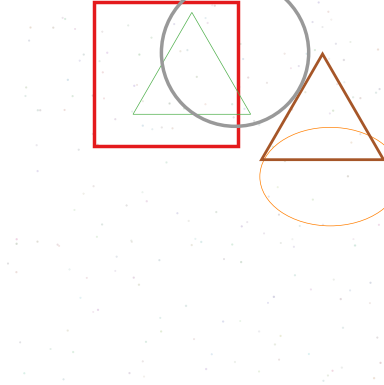[{"shape": "square", "thickness": 2.5, "radius": 0.94, "center": [0.431, 0.808]}, {"shape": "triangle", "thickness": 0.5, "radius": 0.88, "center": [0.498, 0.791]}, {"shape": "oval", "thickness": 0.5, "radius": 0.91, "center": [0.858, 0.541]}, {"shape": "triangle", "thickness": 2, "radius": 0.92, "center": [0.838, 0.677]}, {"shape": "circle", "thickness": 2.5, "radius": 0.96, "center": [0.611, 0.863]}]